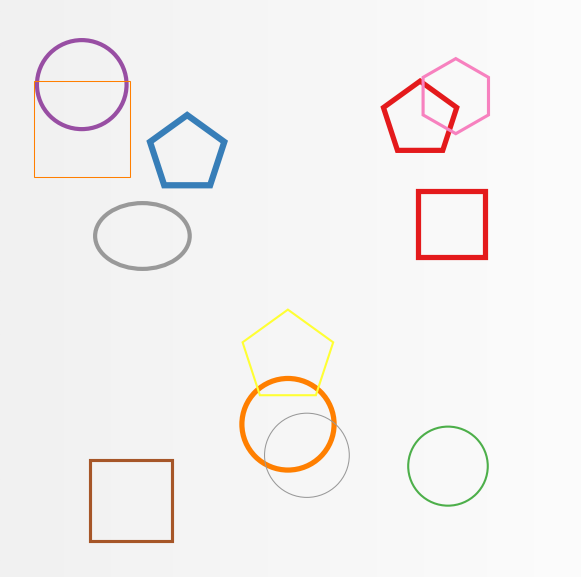[{"shape": "square", "thickness": 2.5, "radius": 0.29, "center": [0.777, 0.611]}, {"shape": "pentagon", "thickness": 2.5, "radius": 0.33, "center": [0.723, 0.792]}, {"shape": "pentagon", "thickness": 3, "radius": 0.34, "center": [0.322, 0.733]}, {"shape": "circle", "thickness": 1, "radius": 0.34, "center": [0.771, 0.192]}, {"shape": "circle", "thickness": 2, "radius": 0.39, "center": [0.141, 0.853]}, {"shape": "circle", "thickness": 2.5, "radius": 0.4, "center": [0.495, 0.264]}, {"shape": "square", "thickness": 0.5, "radius": 0.41, "center": [0.141, 0.775]}, {"shape": "pentagon", "thickness": 1, "radius": 0.41, "center": [0.495, 0.381]}, {"shape": "square", "thickness": 1.5, "radius": 0.35, "center": [0.225, 0.132]}, {"shape": "hexagon", "thickness": 1.5, "radius": 0.32, "center": [0.784, 0.833]}, {"shape": "oval", "thickness": 2, "radius": 0.41, "center": [0.245, 0.59]}, {"shape": "circle", "thickness": 0.5, "radius": 0.36, "center": [0.528, 0.211]}]